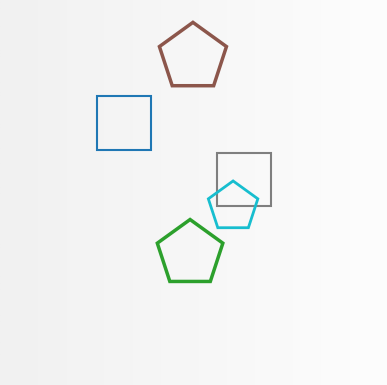[{"shape": "square", "thickness": 1.5, "radius": 0.35, "center": [0.32, 0.681]}, {"shape": "pentagon", "thickness": 2.5, "radius": 0.44, "center": [0.491, 0.341]}, {"shape": "pentagon", "thickness": 2.5, "radius": 0.45, "center": [0.498, 0.851]}, {"shape": "square", "thickness": 1.5, "radius": 0.35, "center": [0.63, 0.533]}, {"shape": "pentagon", "thickness": 2, "radius": 0.34, "center": [0.602, 0.463]}]